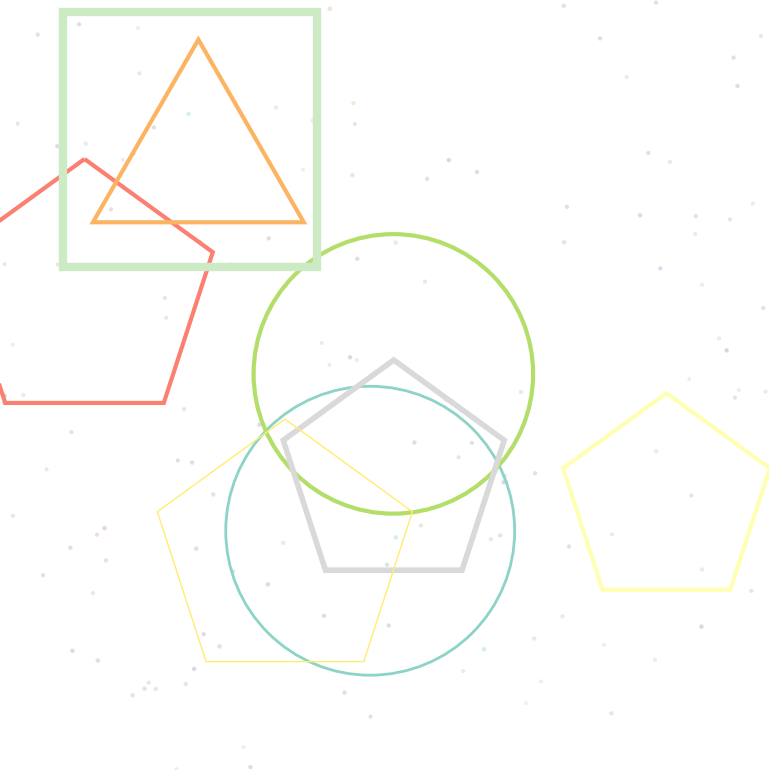[{"shape": "circle", "thickness": 1, "radius": 0.94, "center": [0.481, 0.311]}, {"shape": "pentagon", "thickness": 1.5, "radius": 0.71, "center": [0.865, 0.348]}, {"shape": "pentagon", "thickness": 1.5, "radius": 0.88, "center": [0.11, 0.618]}, {"shape": "triangle", "thickness": 1.5, "radius": 0.79, "center": [0.258, 0.79]}, {"shape": "circle", "thickness": 1.5, "radius": 0.91, "center": [0.511, 0.514]}, {"shape": "pentagon", "thickness": 2, "radius": 0.75, "center": [0.511, 0.382]}, {"shape": "square", "thickness": 3, "radius": 0.83, "center": [0.247, 0.819]}, {"shape": "pentagon", "thickness": 0.5, "radius": 0.87, "center": [0.37, 0.282]}]